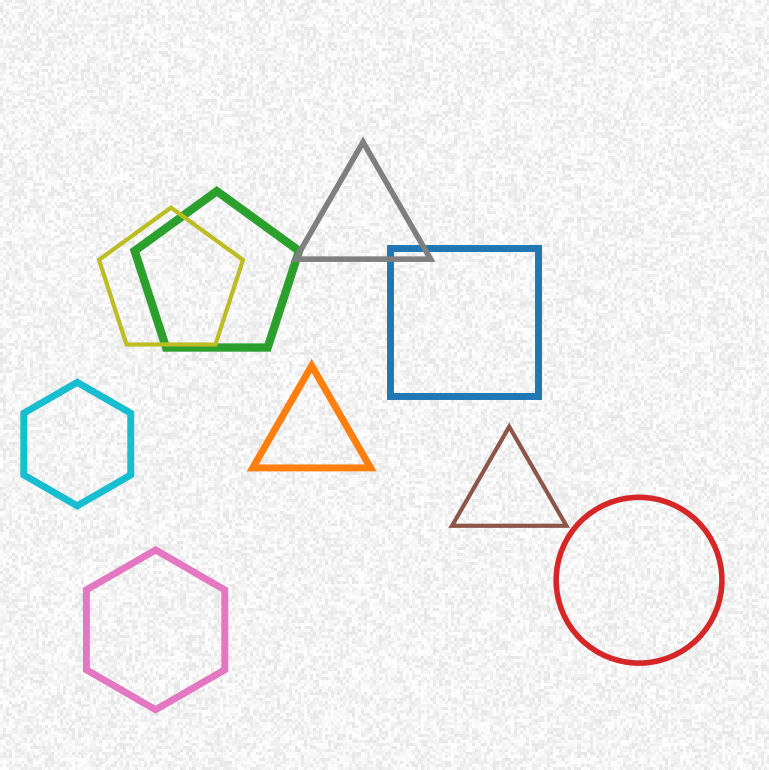[{"shape": "square", "thickness": 2.5, "radius": 0.48, "center": [0.602, 0.582]}, {"shape": "triangle", "thickness": 2.5, "radius": 0.44, "center": [0.405, 0.437]}, {"shape": "pentagon", "thickness": 3, "radius": 0.56, "center": [0.282, 0.639]}, {"shape": "circle", "thickness": 2, "radius": 0.54, "center": [0.83, 0.246]}, {"shape": "triangle", "thickness": 1.5, "radius": 0.43, "center": [0.661, 0.36]}, {"shape": "hexagon", "thickness": 2.5, "radius": 0.52, "center": [0.202, 0.182]}, {"shape": "triangle", "thickness": 2, "radius": 0.51, "center": [0.471, 0.714]}, {"shape": "pentagon", "thickness": 1.5, "radius": 0.49, "center": [0.222, 0.632]}, {"shape": "hexagon", "thickness": 2.5, "radius": 0.4, "center": [0.1, 0.423]}]